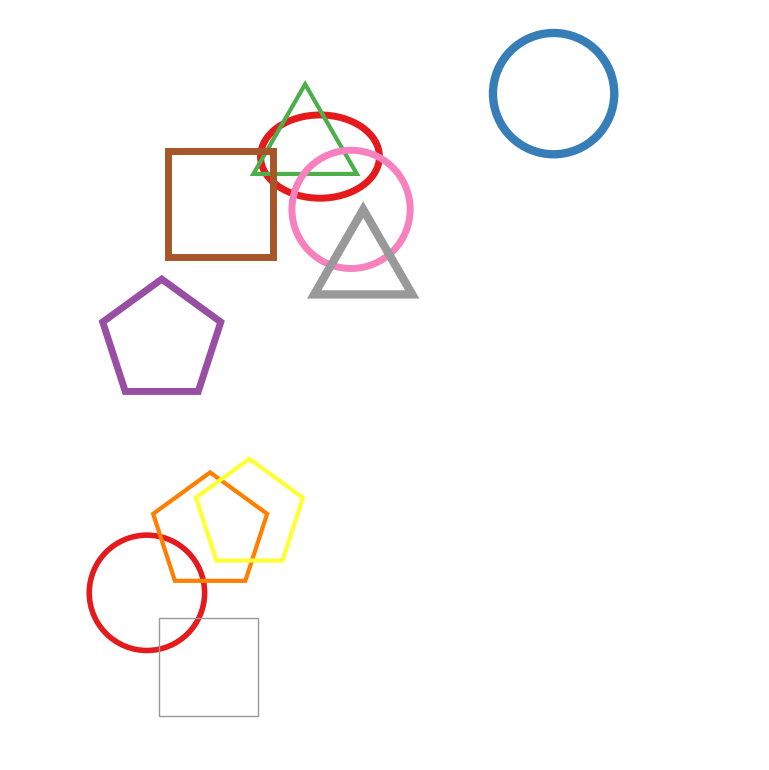[{"shape": "oval", "thickness": 2.5, "radius": 0.39, "center": [0.416, 0.797]}, {"shape": "circle", "thickness": 2, "radius": 0.37, "center": [0.191, 0.23]}, {"shape": "circle", "thickness": 3, "radius": 0.39, "center": [0.719, 0.878]}, {"shape": "triangle", "thickness": 1.5, "radius": 0.39, "center": [0.396, 0.813]}, {"shape": "pentagon", "thickness": 2.5, "radius": 0.4, "center": [0.21, 0.557]}, {"shape": "pentagon", "thickness": 1.5, "radius": 0.39, "center": [0.273, 0.309]}, {"shape": "pentagon", "thickness": 1.5, "radius": 0.37, "center": [0.324, 0.331]}, {"shape": "square", "thickness": 2.5, "radius": 0.34, "center": [0.286, 0.735]}, {"shape": "circle", "thickness": 2.5, "radius": 0.38, "center": [0.456, 0.728]}, {"shape": "square", "thickness": 0.5, "radius": 0.32, "center": [0.271, 0.134]}, {"shape": "triangle", "thickness": 3, "radius": 0.37, "center": [0.472, 0.654]}]